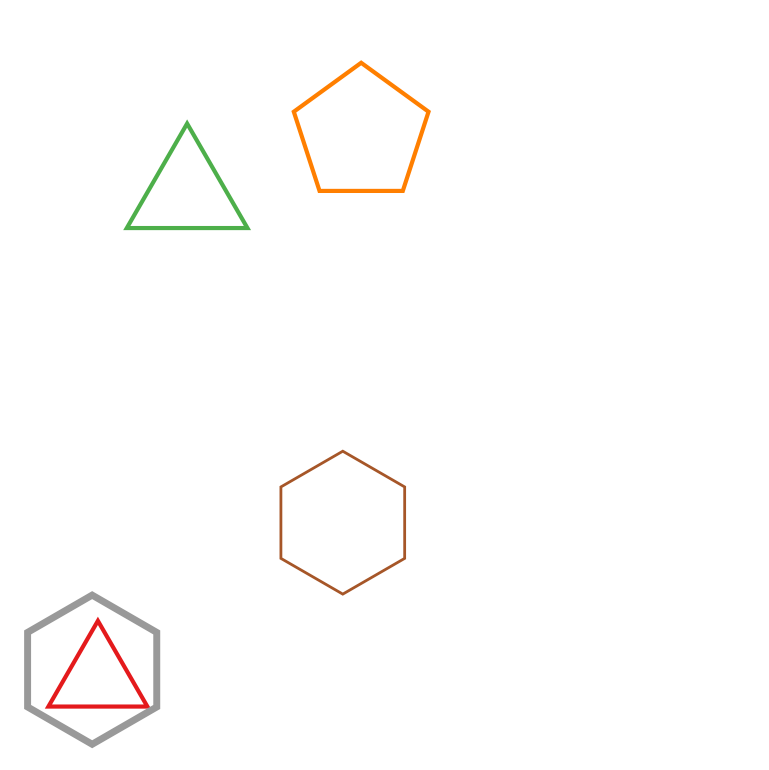[{"shape": "triangle", "thickness": 1.5, "radius": 0.37, "center": [0.127, 0.12]}, {"shape": "triangle", "thickness": 1.5, "radius": 0.45, "center": [0.243, 0.749]}, {"shape": "pentagon", "thickness": 1.5, "radius": 0.46, "center": [0.469, 0.826]}, {"shape": "hexagon", "thickness": 1, "radius": 0.46, "center": [0.445, 0.321]}, {"shape": "hexagon", "thickness": 2.5, "radius": 0.48, "center": [0.12, 0.13]}]